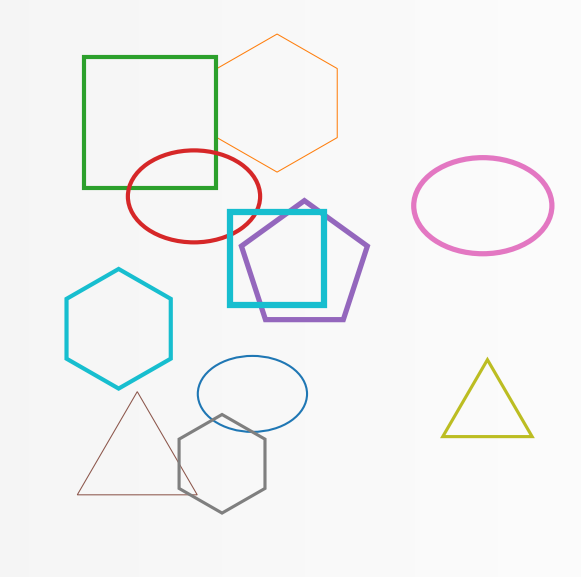[{"shape": "oval", "thickness": 1, "radius": 0.47, "center": [0.434, 0.317]}, {"shape": "hexagon", "thickness": 0.5, "radius": 0.6, "center": [0.477, 0.821]}, {"shape": "square", "thickness": 2, "radius": 0.57, "center": [0.258, 0.787]}, {"shape": "oval", "thickness": 2, "radius": 0.57, "center": [0.334, 0.659]}, {"shape": "pentagon", "thickness": 2.5, "radius": 0.57, "center": [0.524, 0.538]}, {"shape": "triangle", "thickness": 0.5, "radius": 0.6, "center": [0.236, 0.202]}, {"shape": "oval", "thickness": 2.5, "radius": 0.59, "center": [0.831, 0.643]}, {"shape": "hexagon", "thickness": 1.5, "radius": 0.43, "center": [0.382, 0.196]}, {"shape": "triangle", "thickness": 1.5, "radius": 0.44, "center": [0.839, 0.287]}, {"shape": "hexagon", "thickness": 2, "radius": 0.52, "center": [0.204, 0.43]}, {"shape": "square", "thickness": 3, "radius": 0.4, "center": [0.476, 0.552]}]